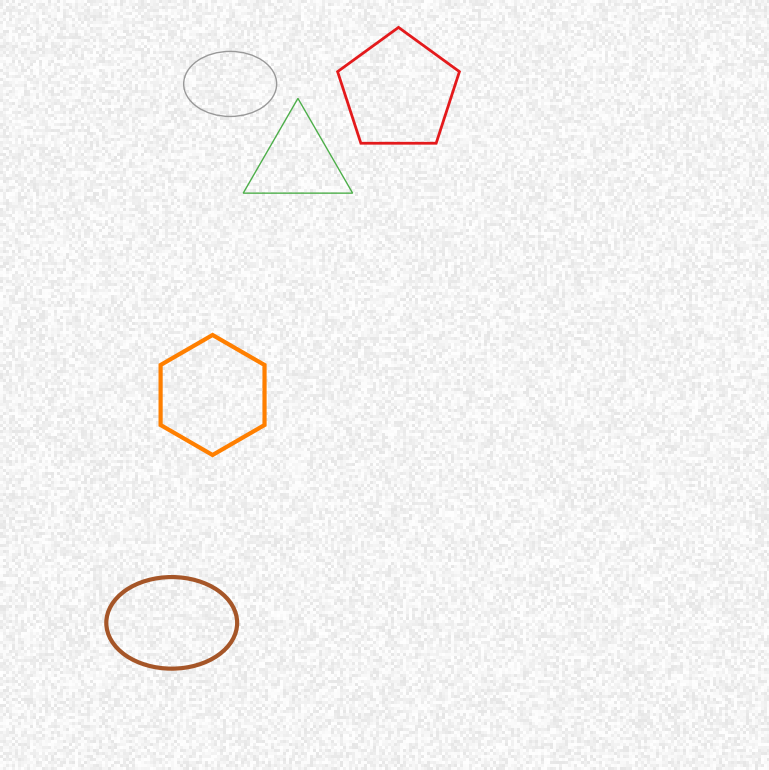[{"shape": "pentagon", "thickness": 1, "radius": 0.42, "center": [0.518, 0.881]}, {"shape": "triangle", "thickness": 0.5, "radius": 0.41, "center": [0.387, 0.79]}, {"shape": "hexagon", "thickness": 1.5, "radius": 0.39, "center": [0.276, 0.487]}, {"shape": "oval", "thickness": 1.5, "radius": 0.42, "center": [0.223, 0.191]}, {"shape": "oval", "thickness": 0.5, "radius": 0.3, "center": [0.299, 0.891]}]